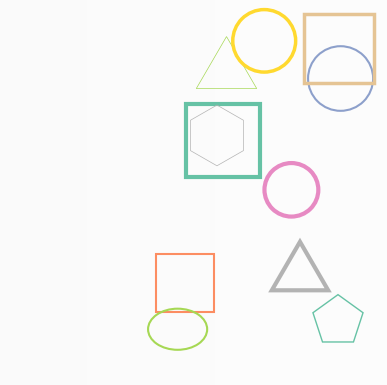[{"shape": "pentagon", "thickness": 1, "radius": 0.34, "center": [0.872, 0.167]}, {"shape": "square", "thickness": 3, "radius": 0.47, "center": [0.576, 0.634]}, {"shape": "square", "thickness": 1.5, "radius": 0.38, "center": [0.478, 0.266]}, {"shape": "circle", "thickness": 1.5, "radius": 0.42, "center": [0.879, 0.796]}, {"shape": "circle", "thickness": 3, "radius": 0.35, "center": [0.752, 0.507]}, {"shape": "oval", "thickness": 1.5, "radius": 0.38, "center": [0.458, 0.145]}, {"shape": "triangle", "thickness": 0.5, "radius": 0.45, "center": [0.585, 0.815]}, {"shape": "circle", "thickness": 2.5, "radius": 0.41, "center": [0.682, 0.894]}, {"shape": "square", "thickness": 2.5, "radius": 0.45, "center": [0.874, 0.874]}, {"shape": "triangle", "thickness": 3, "radius": 0.42, "center": [0.774, 0.288]}, {"shape": "hexagon", "thickness": 0.5, "radius": 0.39, "center": [0.56, 0.648]}]